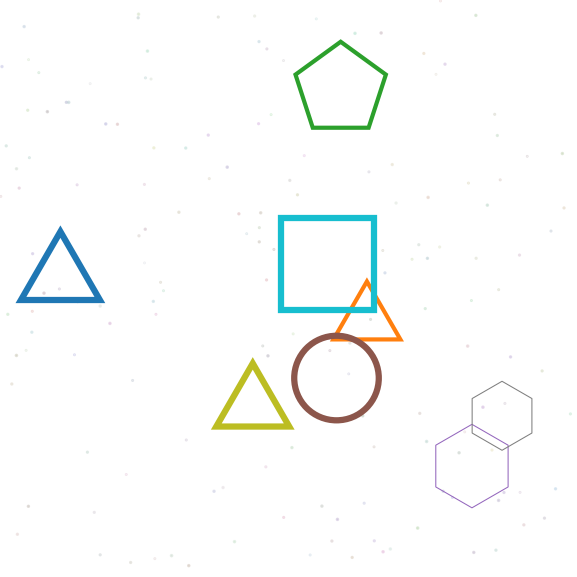[{"shape": "triangle", "thickness": 3, "radius": 0.39, "center": [0.105, 0.519]}, {"shape": "triangle", "thickness": 2, "radius": 0.33, "center": [0.635, 0.445]}, {"shape": "pentagon", "thickness": 2, "radius": 0.41, "center": [0.59, 0.845]}, {"shape": "hexagon", "thickness": 0.5, "radius": 0.36, "center": [0.817, 0.192]}, {"shape": "circle", "thickness": 3, "radius": 0.37, "center": [0.583, 0.345]}, {"shape": "hexagon", "thickness": 0.5, "radius": 0.3, "center": [0.869, 0.279]}, {"shape": "triangle", "thickness": 3, "radius": 0.36, "center": [0.438, 0.297]}, {"shape": "square", "thickness": 3, "radius": 0.4, "center": [0.567, 0.542]}]